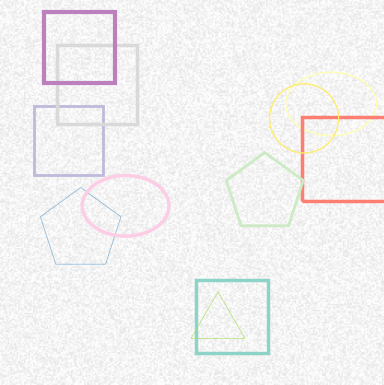[{"shape": "square", "thickness": 2.5, "radius": 0.47, "center": [0.603, 0.179]}, {"shape": "oval", "thickness": 1, "radius": 0.59, "center": [0.86, 0.73]}, {"shape": "square", "thickness": 2, "radius": 0.45, "center": [0.177, 0.636]}, {"shape": "square", "thickness": 2.5, "radius": 0.54, "center": [0.893, 0.587]}, {"shape": "pentagon", "thickness": 0.5, "radius": 0.55, "center": [0.21, 0.403]}, {"shape": "triangle", "thickness": 0.5, "radius": 0.4, "center": [0.566, 0.161]}, {"shape": "oval", "thickness": 2.5, "radius": 0.56, "center": [0.326, 0.465]}, {"shape": "square", "thickness": 2.5, "radius": 0.52, "center": [0.251, 0.78]}, {"shape": "square", "thickness": 3, "radius": 0.46, "center": [0.206, 0.877]}, {"shape": "pentagon", "thickness": 2, "radius": 0.53, "center": [0.688, 0.499]}, {"shape": "circle", "thickness": 1, "radius": 0.45, "center": [0.79, 0.692]}]